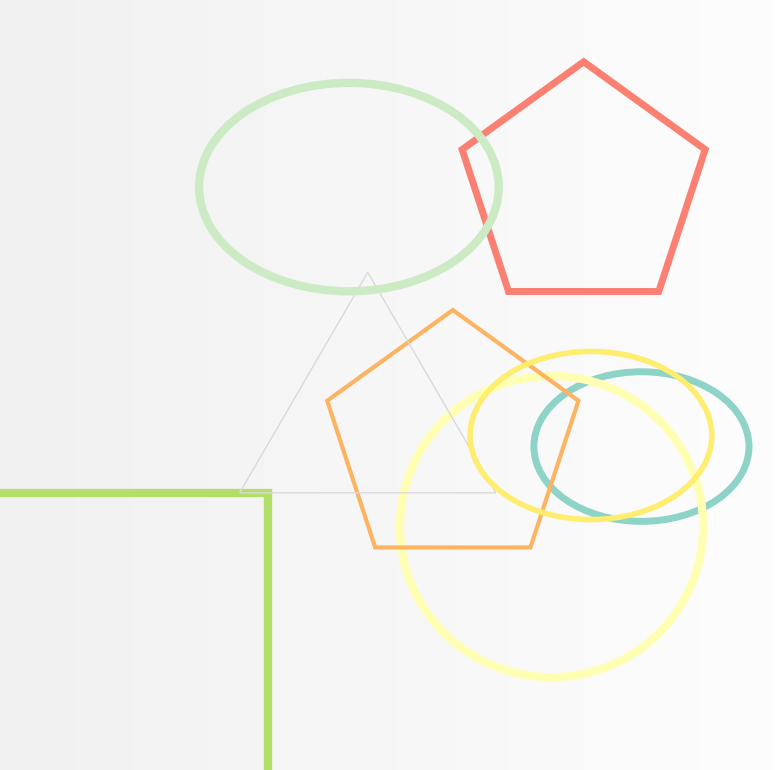[{"shape": "oval", "thickness": 2.5, "radius": 0.69, "center": [0.828, 0.42]}, {"shape": "circle", "thickness": 3, "radius": 0.98, "center": [0.712, 0.316]}, {"shape": "pentagon", "thickness": 2.5, "radius": 0.82, "center": [0.753, 0.755]}, {"shape": "pentagon", "thickness": 1.5, "radius": 0.85, "center": [0.584, 0.427]}, {"shape": "square", "thickness": 3, "radius": 0.99, "center": [0.148, 0.162]}, {"shape": "triangle", "thickness": 0.5, "radius": 0.95, "center": [0.475, 0.455]}, {"shape": "oval", "thickness": 3, "radius": 0.97, "center": [0.45, 0.757]}, {"shape": "oval", "thickness": 2, "radius": 0.78, "center": [0.763, 0.434]}]